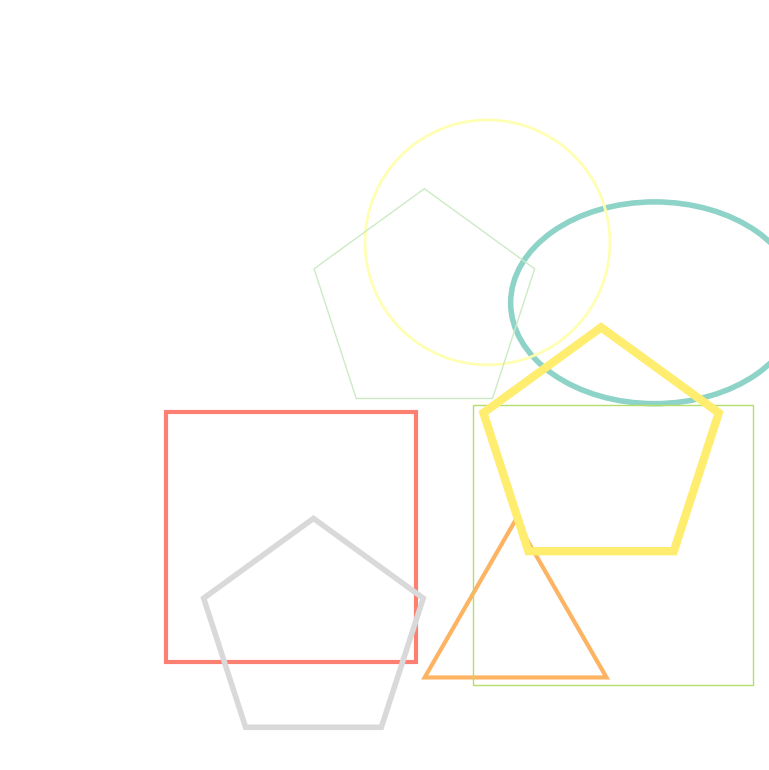[{"shape": "oval", "thickness": 2, "radius": 0.94, "center": [0.85, 0.607]}, {"shape": "circle", "thickness": 1, "radius": 0.8, "center": [0.633, 0.685]}, {"shape": "square", "thickness": 1.5, "radius": 0.81, "center": [0.378, 0.302]}, {"shape": "triangle", "thickness": 1.5, "radius": 0.68, "center": [0.67, 0.188]}, {"shape": "square", "thickness": 0.5, "radius": 0.91, "center": [0.796, 0.292]}, {"shape": "pentagon", "thickness": 2, "radius": 0.75, "center": [0.407, 0.177]}, {"shape": "pentagon", "thickness": 0.5, "radius": 0.75, "center": [0.551, 0.604]}, {"shape": "pentagon", "thickness": 3, "radius": 0.8, "center": [0.781, 0.414]}]